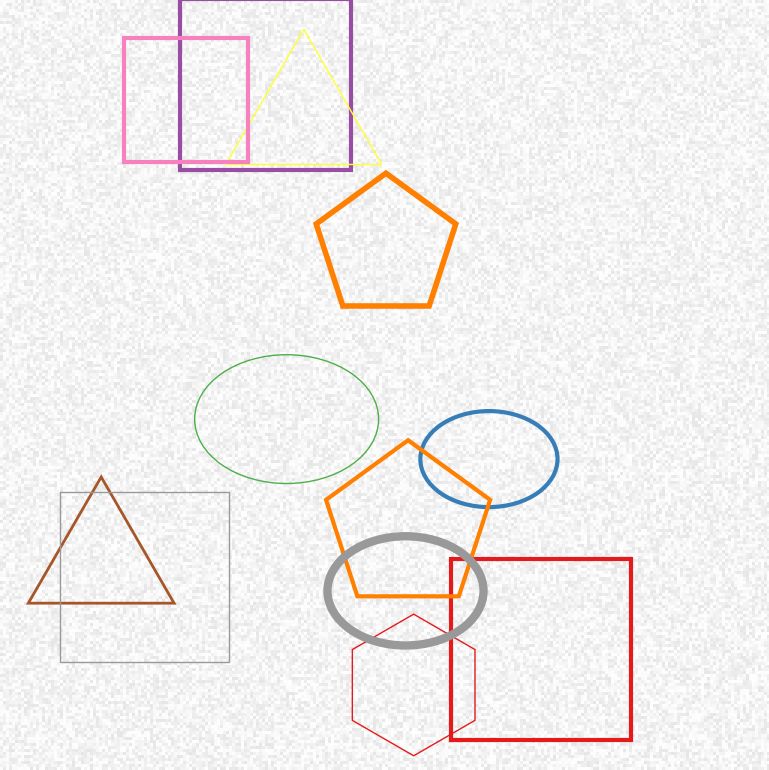[{"shape": "square", "thickness": 1.5, "radius": 0.59, "center": [0.702, 0.156]}, {"shape": "hexagon", "thickness": 0.5, "radius": 0.46, "center": [0.537, 0.11]}, {"shape": "oval", "thickness": 1.5, "radius": 0.45, "center": [0.635, 0.404]}, {"shape": "oval", "thickness": 0.5, "radius": 0.6, "center": [0.372, 0.456]}, {"shape": "square", "thickness": 1.5, "radius": 0.55, "center": [0.345, 0.89]}, {"shape": "pentagon", "thickness": 2, "radius": 0.48, "center": [0.501, 0.68]}, {"shape": "pentagon", "thickness": 1.5, "radius": 0.56, "center": [0.53, 0.316]}, {"shape": "triangle", "thickness": 0.5, "radius": 0.59, "center": [0.395, 0.845]}, {"shape": "triangle", "thickness": 1, "radius": 0.55, "center": [0.131, 0.271]}, {"shape": "square", "thickness": 1.5, "radius": 0.4, "center": [0.241, 0.87]}, {"shape": "oval", "thickness": 3, "radius": 0.51, "center": [0.527, 0.233]}, {"shape": "square", "thickness": 0.5, "radius": 0.55, "center": [0.188, 0.25]}]